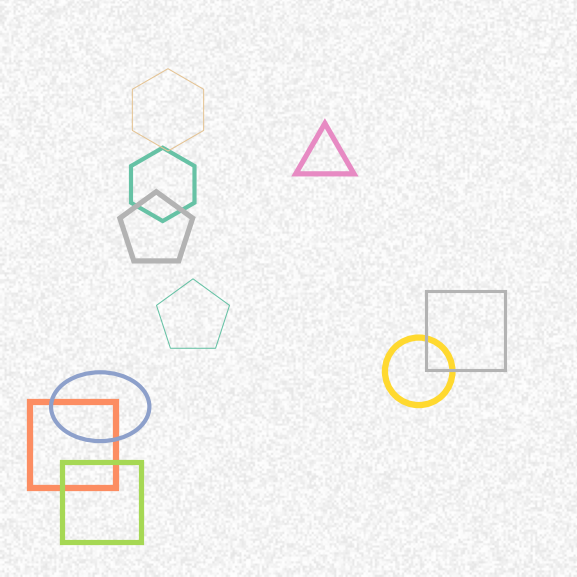[{"shape": "hexagon", "thickness": 2, "radius": 0.32, "center": [0.282, 0.68]}, {"shape": "pentagon", "thickness": 0.5, "radius": 0.33, "center": [0.334, 0.45]}, {"shape": "square", "thickness": 3, "radius": 0.37, "center": [0.127, 0.229]}, {"shape": "oval", "thickness": 2, "radius": 0.43, "center": [0.174, 0.295]}, {"shape": "triangle", "thickness": 2.5, "radius": 0.29, "center": [0.563, 0.727]}, {"shape": "square", "thickness": 2.5, "radius": 0.34, "center": [0.176, 0.129]}, {"shape": "circle", "thickness": 3, "radius": 0.29, "center": [0.725, 0.356]}, {"shape": "hexagon", "thickness": 0.5, "radius": 0.36, "center": [0.291, 0.809]}, {"shape": "pentagon", "thickness": 2.5, "radius": 0.33, "center": [0.271, 0.601]}, {"shape": "square", "thickness": 1.5, "radius": 0.34, "center": [0.806, 0.427]}]